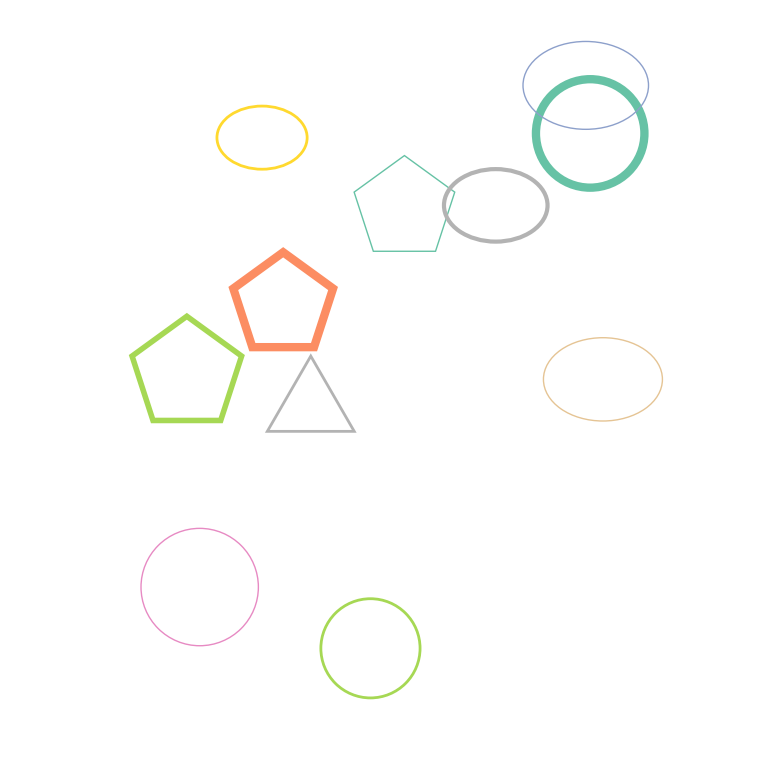[{"shape": "pentagon", "thickness": 0.5, "radius": 0.34, "center": [0.525, 0.729]}, {"shape": "circle", "thickness": 3, "radius": 0.35, "center": [0.766, 0.827]}, {"shape": "pentagon", "thickness": 3, "radius": 0.34, "center": [0.368, 0.604]}, {"shape": "oval", "thickness": 0.5, "radius": 0.41, "center": [0.761, 0.889]}, {"shape": "circle", "thickness": 0.5, "radius": 0.38, "center": [0.259, 0.238]}, {"shape": "circle", "thickness": 1, "radius": 0.32, "center": [0.481, 0.158]}, {"shape": "pentagon", "thickness": 2, "radius": 0.37, "center": [0.243, 0.514]}, {"shape": "oval", "thickness": 1, "radius": 0.29, "center": [0.34, 0.821]}, {"shape": "oval", "thickness": 0.5, "radius": 0.39, "center": [0.783, 0.507]}, {"shape": "oval", "thickness": 1.5, "radius": 0.34, "center": [0.644, 0.733]}, {"shape": "triangle", "thickness": 1, "radius": 0.33, "center": [0.404, 0.472]}]